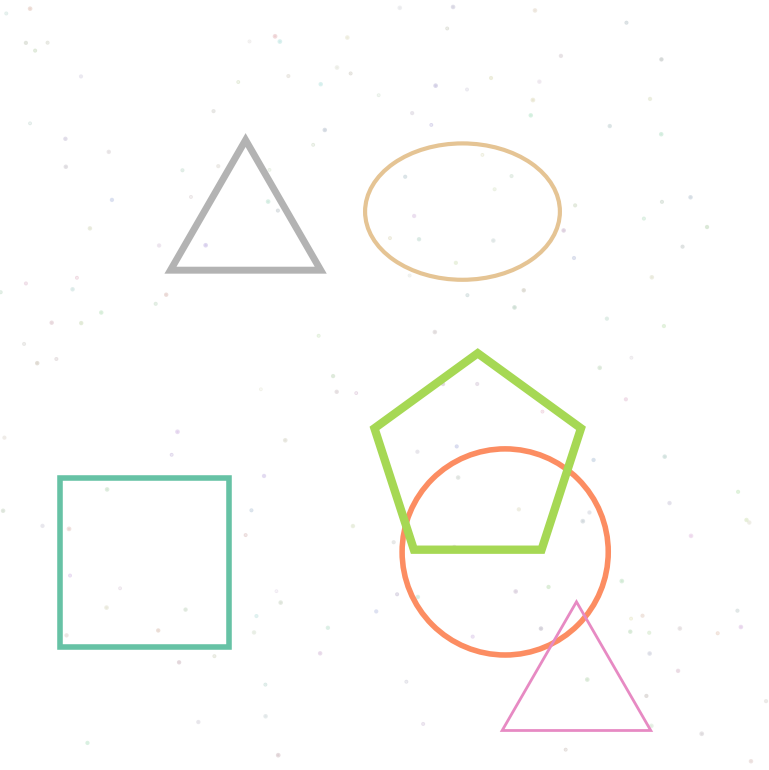[{"shape": "square", "thickness": 2, "radius": 0.55, "center": [0.187, 0.27]}, {"shape": "circle", "thickness": 2, "radius": 0.67, "center": [0.656, 0.283]}, {"shape": "triangle", "thickness": 1, "radius": 0.56, "center": [0.749, 0.107]}, {"shape": "pentagon", "thickness": 3, "radius": 0.71, "center": [0.62, 0.4]}, {"shape": "oval", "thickness": 1.5, "radius": 0.63, "center": [0.601, 0.725]}, {"shape": "triangle", "thickness": 2.5, "radius": 0.56, "center": [0.319, 0.705]}]